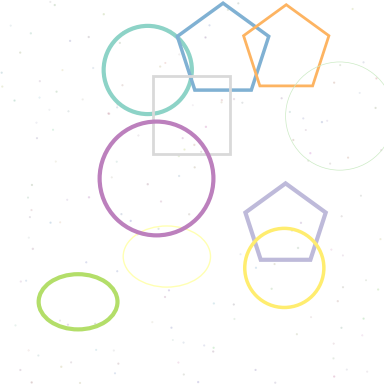[{"shape": "circle", "thickness": 3, "radius": 0.57, "center": [0.384, 0.818]}, {"shape": "oval", "thickness": 1, "radius": 0.57, "center": [0.433, 0.334]}, {"shape": "pentagon", "thickness": 3, "radius": 0.55, "center": [0.742, 0.414]}, {"shape": "pentagon", "thickness": 2.5, "radius": 0.62, "center": [0.579, 0.867]}, {"shape": "pentagon", "thickness": 2, "radius": 0.58, "center": [0.743, 0.871]}, {"shape": "oval", "thickness": 3, "radius": 0.51, "center": [0.203, 0.216]}, {"shape": "square", "thickness": 2, "radius": 0.5, "center": [0.497, 0.701]}, {"shape": "circle", "thickness": 3, "radius": 0.74, "center": [0.407, 0.536]}, {"shape": "circle", "thickness": 0.5, "radius": 0.7, "center": [0.882, 0.699]}, {"shape": "circle", "thickness": 2.5, "radius": 0.51, "center": [0.738, 0.304]}]